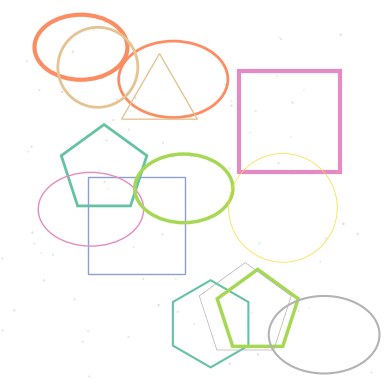[{"shape": "pentagon", "thickness": 2, "radius": 0.58, "center": [0.27, 0.56]}, {"shape": "hexagon", "thickness": 1.5, "radius": 0.57, "center": [0.547, 0.159]}, {"shape": "oval", "thickness": 3, "radius": 0.6, "center": [0.21, 0.877]}, {"shape": "oval", "thickness": 2, "radius": 0.71, "center": [0.45, 0.794]}, {"shape": "square", "thickness": 1, "radius": 0.63, "center": [0.354, 0.415]}, {"shape": "square", "thickness": 3, "radius": 0.65, "center": [0.751, 0.684]}, {"shape": "oval", "thickness": 1, "radius": 0.68, "center": [0.236, 0.457]}, {"shape": "oval", "thickness": 2.5, "radius": 0.64, "center": [0.477, 0.511]}, {"shape": "pentagon", "thickness": 2.5, "radius": 0.55, "center": [0.669, 0.19]}, {"shape": "circle", "thickness": 0.5, "radius": 0.71, "center": [0.735, 0.46]}, {"shape": "triangle", "thickness": 1, "radius": 0.57, "center": [0.414, 0.747]}, {"shape": "circle", "thickness": 2, "radius": 0.52, "center": [0.254, 0.825]}, {"shape": "oval", "thickness": 1.5, "radius": 0.72, "center": [0.842, 0.131]}, {"shape": "pentagon", "thickness": 0.5, "radius": 0.63, "center": [0.637, 0.193]}]